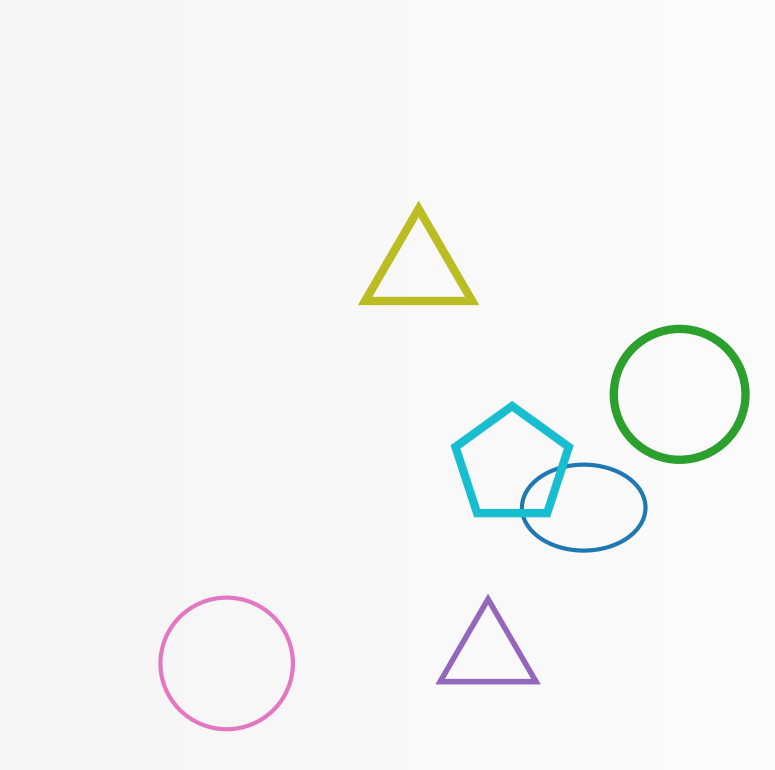[{"shape": "oval", "thickness": 1.5, "radius": 0.4, "center": [0.753, 0.341]}, {"shape": "circle", "thickness": 3, "radius": 0.42, "center": [0.877, 0.488]}, {"shape": "triangle", "thickness": 2, "radius": 0.36, "center": [0.63, 0.15]}, {"shape": "circle", "thickness": 1.5, "radius": 0.43, "center": [0.292, 0.138]}, {"shape": "triangle", "thickness": 3, "radius": 0.4, "center": [0.54, 0.649]}, {"shape": "pentagon", "thickness": 3, "radius": 0.38, "center": [0.661, 0.396]}]